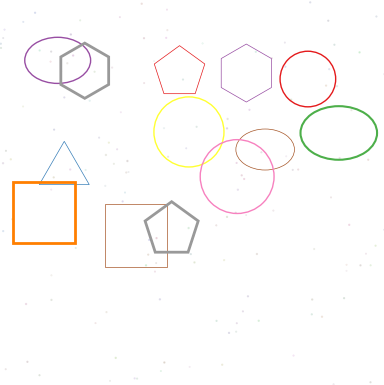[{"shape": "pentagon", "thickness": 0.5, "radius": 0.34, "center": [0.466, 0.812]}, {"shape": "circle", "thickness": 1, "radius": 0.36, "center": [0.8, 0.795]}, {"shape": "triangle", "thickness": 0.5, "radius": 0.37, "center": [0.167, 0.558]}, {"shape": "oval", "thickness": 1.5, "radius": 0.5, "center": [0.88, 0.655]}, {"shape": "hexagon", "thickness": 0.5, "radius": 0.38, "center": [0.64, 0.81]}, {"shape": "oval", "thickness": 1, "radius": 0.43, "center": [0.15, 0.843]}, {"shape": "square", "thickness": 2, "radius": 0.4, "center": [0.114, 0.448]}, {"shape": "circle", "thickness": 1, "radius": 0.45, "center": [0.491, 0.657]}, {"shape": "square", "thickness": 0.5, "radius": 0.4, "center": [0.353, 0.388]}, {"shape": "oval", "thickness": 0.5, "radius": 0.38, "center": [0.689, 0.612]}, {"shape": "circle", "thickness": 1, "radius": 0.48, "center": [0.616, 0.541]}, {"shape": "pentagon", "thickness": 2, "radius": 0.36, "center": [0.446, 0.404]}, {"shape": "hexagon", "thickness": 2, "radius": 0.36, "center": [0.22, 0.816]}]